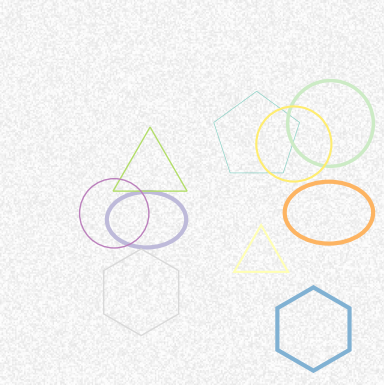[{"shape": "pentagon", "thickness": 0.5, "radius": 0.59, "center": [0.667, 0.646]}, {"shape": "triangle", "thickness": 1.5, "radius": 0.4, "center": [0.678, 0.334]}, {"shape": "oval", "thickness": 3, "radius": 0.52, "center": [0.381, 0.429]}, {"shape": "hexagon", "thickness": 3, "radius": 0.54, "center": [0.814, 0.145]}, {"shape": "oval", "thickness": 3, "radius": 0.57, "center": [0.854, 0.448]}, {"shape": "triangle", "thickness": 1, "radius": 0.55, "center": [0.39, 0.559]}, {"shape": "hexagon", "thickness": 1, "radius": 0.56, "center": [0.367, 0.241]}, {"shape": "circle", "thickness": 1, "radius": 0.45, "center": [0.297, 0.446]}, {"shape": "circle", "thickness": 2.5, "radius": 0.56, "center": [0.858, 0.679]}, {"shape": "circle", "thickness": 1.5, "radius": 0.49, "center": [0.763, 0.626]}]